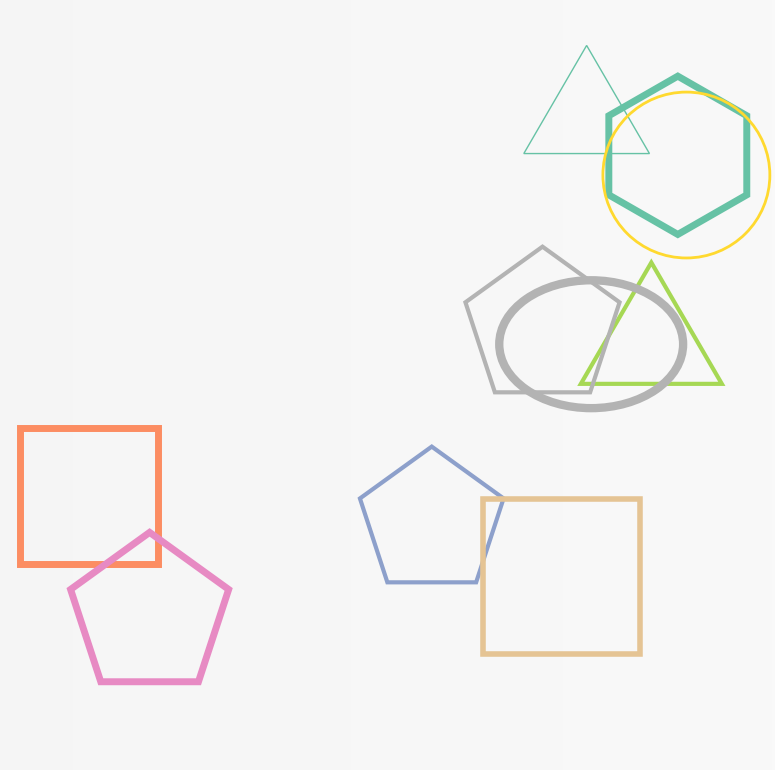[{"shape": "triangle", "thickness": 0.5, "radius": 0.47, "center": [0.757, 0.847]}, {"shape": "hexagon", "thickness": 2.5, "radius": 0.51, "center": [0.875, 0.798]}, {"shape": "square", "thickness": 2.5, "radius": 0.44, "center": [0.115, 0.356]}, {"shape": "pentagon", "thickness": 1.5, "radius": 0.49, "center": [0.557, 0.323]}, {"shape": "pentagon", "thickness": 2.5, "radius": 0.54, "center": [0.193, 0.201]}, {"shape": "triangle", "thickness": 1.5, "radius": 0.53, "center": [0.84, 0.554]}, {"shape": "circle", "thickness": 1, "radius": 0.54, "center": [0.886, 0.773]}, {"shape": "square", "thickness": 2, "radius": 0.51, "center": [0.724, 0.251]}, {"shape": "pentagon", "thickness": 1.5, "radius": 0.52, "center": [0.7, 0.575]}, {"shape": "oval", "thickness": 3, "radius": 0.59, "center": [0.763, 0.553]}]